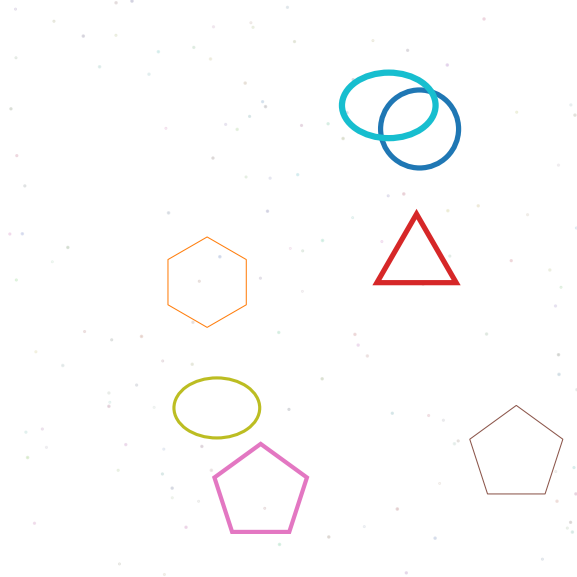[{"shape": "circle", "thickness": 2.5, "radius": 0.34, "center": [0.727, 0.776]}, {"shape": "hexagon", "thickness": 0.5, "radius": 0.39, "center": [0.359, 0.511]}, {"shape": "triangle", "thickness": 2.5, "radius": 0.4, "center": [0.721, 0.549]}, {"shape": "pentagon", "thickness": 0.5, "radius": 0.42, "center": [0.894, 0.212]}, {"shape": "pentagon", "thickness": 2, "radius": 0.42, "center": [0.451, 0.146]}, {"shape": "oval", "thickness": 1.5, "radius": 0.37, "center": [0.375, 0.293]}, {"shape": "oval", "thickness": 3, "radius": 0.41, "center": [0.673, 0.817]}]